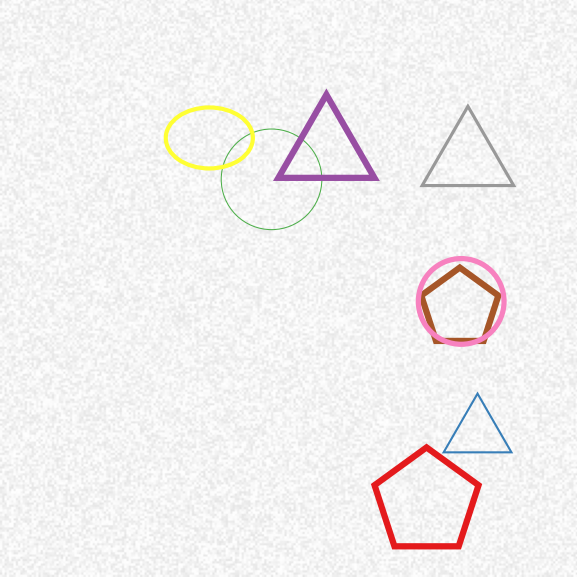[{"shape": "pentagon", "thickness": 3, "radius": 0.47, "center": [0.739, 0.13]}, {"shape": "triangle", "thickness": 1, "radius": 0.34, "center": [0.827, 0.25]}, {"shape": "circle", "thickness": 0.5, "radius": 0.44, "center": [0.47, 0.689]}, {"shape": "triangle", "thickness": 3, "radius": 0.48, "center": [0.565, 0.739]}, {"shape": "oval", "thickness": 2, "radius": 0.38, "center": [0.362, 0.76]}, {"shape": "pentagon", "thickness": 3, "radius": 0.35, "center": [0.796, 0.466]}, {"shape": "circle", "thickness": 2.5, "radius": 0.37, "center": [0.799, 0.477]}, {"shape": "triangle", "thickness": 1.5, "radius": 0.46, "center": [0.81, 0.724]}]